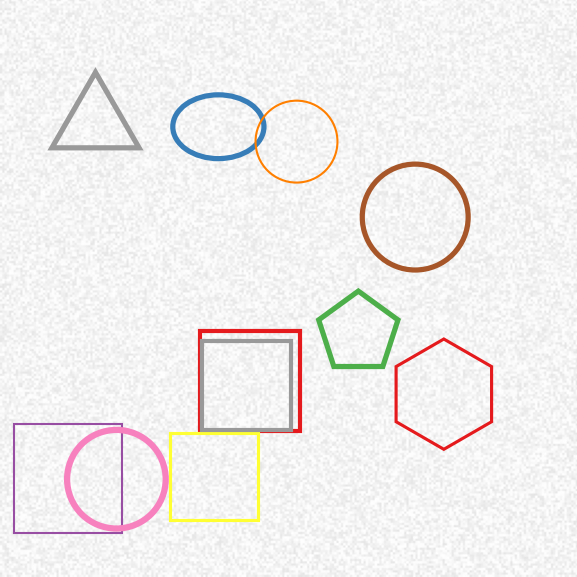[{"shape": "square", "thickness": 2, "radius": 0.43, "center": [0.433, 0.339]}, {"shape": "hexagon", "thickness": 1.5, "radius": 0.48, "center": [0.769, 0.317]}, {"shape": "oval", "thickness": 2.5, "radius": 0.39, "center": [0.378, 0.78]}, {"shape": "pentagon", "thickness": 2.5, "radius": 0.36, "center": [0.62, 0.423]}, {"shape": "square", "thickness": 1, "radius": 0.47, "center": [0.118, 0.17]}, {"shape": "circle", "thickness": 1, "radius": 0.35, "center": [0.513, 0.754]}, {"shape": "square", "thickness": 1.5, "radius": 0.38, "center": [0.371, 0.174]}, {"shape": "circle", "thickness": 2.5, "radius": 0.46, "center": [0.719, 0.623]}, {"shape": "circle", "thickness": 3, "radius": 0.43, "center": [0.202, 0.169]}, {"shape": "square", "thickness": 2, "radius": 0.39, "center": [0.427, 0.331]}, {"shape": "triangle", "thickness": 2.5, "radius": 0.44, "center": [0.165, 0.787]}]